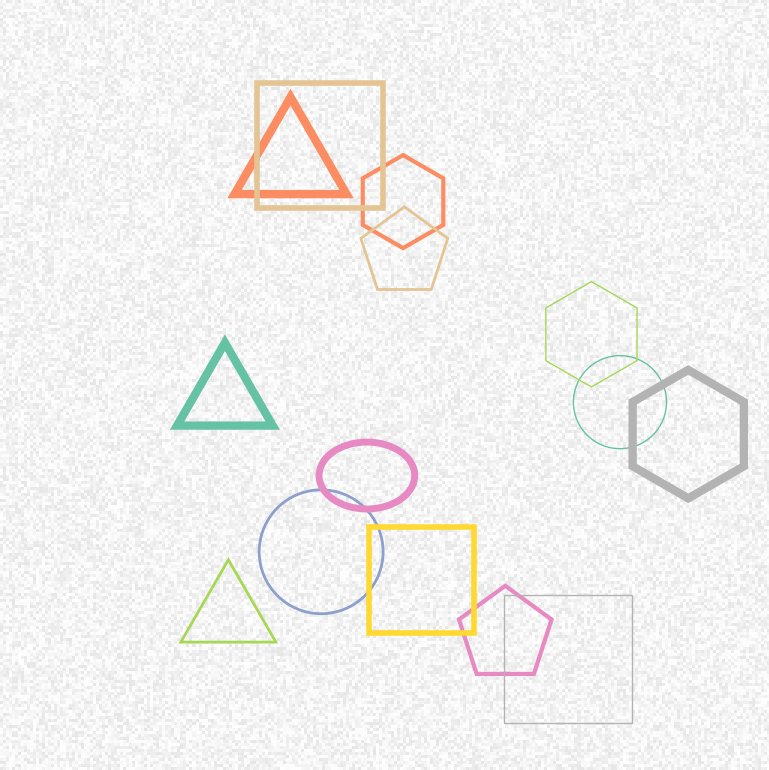[{"shape": "triangle", "thickness": 3, "radius": 0.36, "center": [0.292, 0.483]}, {"shape": "circle", "thickness": 0.5, "radius": 0.3, "center": [0.805, 0.478]}, {"shape": "triangle", "thickness": 3, "radius": 0.42, "center": [0.377, 0.79]}, {"shape": "hexagon", "thickness": 1.5, "radius": 0.3, "center": [0.523, 0.738]}, {"shape": "circle", "thickness": 1, "radius": 0.4, "center": [0.417, 0.283]}, {"shape": "oval", "thickness": 2.5, "radius": 0.31, "center": [0.476, 0.382]}, {"shape": "pentagon", "thickness": 1.5, "radius": 0.32, "center": [0.656, 0.176]}, {"shape": "hexagon", "thickness": 0.5, "radius": 0.34, "center": [0.768, 0.566]}, {"shape": "triangle", "thickness": 1, "radius": 0.36, "center": [0.297, 0.202]}, {"shape": "square", "thickness": 2, "radius": 0.34, "center": [0.547, 0.247]}, {"shape": "square", "thickness": 2, "radius": 0.41, "center": [0.416, 0.811]}, {"shape": "pentagon", "thickness": 1, "radius": 0.3, "center": [0.525, 0.672]}, {"shape": "hexagon", "thickness": 3, "radius": 0.42, "center": [0.894, 0.436]}, {"shape": "square", "thickness": 0.5, "radius": 0.42, "center": [0.738, 0.144]}]